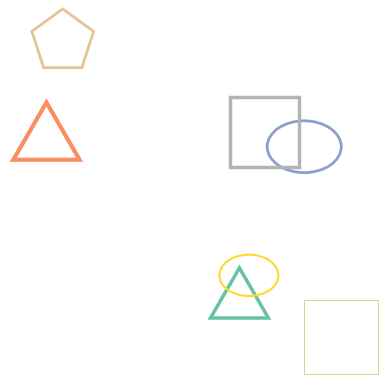[{"shape": "triangle", "thickness": 2.5, "radius": 0.43, "center": [0.622, 0.217]}, {"shape": "triangle", "thickness": 3, "radius": 0.5, "center": [0.121, 0.635]}, {"shape": "oval", "thickness": 2, "radius": 0.48, "center": [0.79, 0.619]}, {"shape": "square", "thickness": 0.5, "radius": 0.48, "center": [0.886, 0.124]}, {"shape": "oval", "thickness": 1.5, "radius": 0.38, "center": [0.646, 0.285]}, {"shape": "pentagon", "thickness": 2, "radius": 0.42, "center": [0.163, 0.892]}, {"shape": "square", "thickness": 2.5, "radius": 0.45, "center": [0.687, 0.657]}]